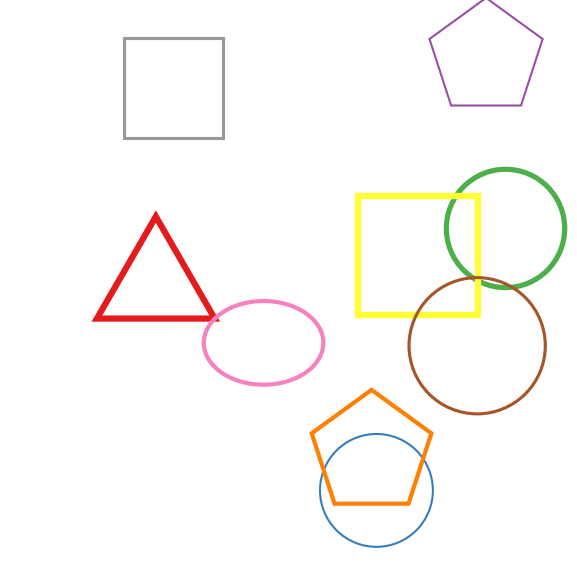[{"shape": "triangle", "thickness": 3, "radius": 0.59, "center": [0.27, 0.506]}, {"shape": "circle", "thickness": 1, "radius": 0.49, "center": [0.652, 0.15]}, {"shape": "circle", "thickness": 2.5, "radius": 0.51, "center": [0.875, 0.604]}, {"shape": "pentagon", "thickness": 1, "radius": 0.52, "center": [0.842, 0.9]}, {"shape": "pentagon", "thickness": 2, "radius": 0.54, "center": [0.643, 0.215]}, {"shape": "square", "thickness": 3, "radius": 0.52, "center": [0.723, 0.557]}, {"shape": "circle", "thickness": 1.5, "radius": 0.59, "center": [0.826, 0.4]}, {"shape": "oval", "thickness": 2, "radius": 0.52, "center": [0.456, 0.405]}, {"shape": "square", "thickness": 1.5, "radius": 0.43, "center": [0.301, 0.847]}]